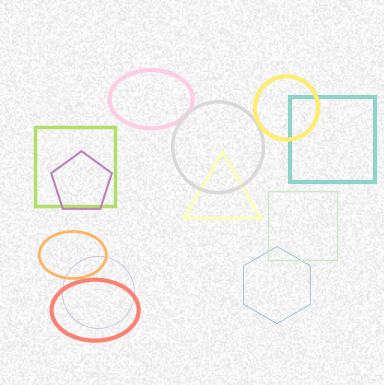[{"shape": "square", "thickness": 3, "radius": 0.55, "center": [0.863, 0.638]}, {"shape": "triangle", "thickness": 2, "radius": 0.57, "center": [0.578, 0.491]}, {"shape": "circle", "thickness": 0.5, "radius": 0.47, "center": [0.256, 0.241]}, {"shape": "oval", "thickness": 3, "radius": 0.57, "center": [0.247, 0.194]}, {"shape": "hexagon", "thickness": 0.5, "radius": 0.5, "center": [0.719, 0.259]}, {"shape": "oval", "thickness": 2, "radius": 0.44, "center": [0.189, 0.338]}, {"shape": "square", "thickness": 2.5, "radius": 0.52, "center": [0.195, 0.568]}, {"shape": "oval", "thickness": 3, "radius": 0.54, "center": [0.393, 0.742]}, {"shape": "circle", "thickness": 2.5, "radius": 0.59, "center": [0.567, 0.618]}, {"shape": "pentagon", "thickness": 1.5, "radius": 0.41, "center": [0.212, 0.525]}, {"shape": "square", "thickness": 1, "radius": 0.45, "center": [0.786, 0.415]}, {"shape": "circle", "thickness": 3, "radius": 0.41, "center": [0.744, 0.72]}]